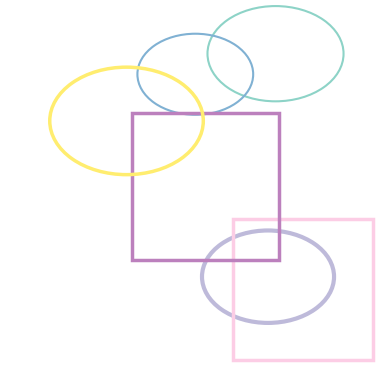[{"shape": "oval", "thickness": 1.5, "radius": 0.88, "center": [0.716, 0.861]}, {"shape": "oval", "thickness": 3, "radius": 0.86, "center": [0.696, 0.281]}, {"shape": "oval", "thickness": 1.5, "radius": 0.75, "center": [0.507, 0.807]}, {"shape": "square", "thickness": 2.5, "radius": 0.91, "center": [0.787, 0.248]}, {"shape": "square", "thickness": 2.5, "radius": 0.95, "center": [0.534, 0.516]}, {"shape": "oval", "thickness": 2.5, "radius": 1.0, "center": [0.329, 0.686]}]